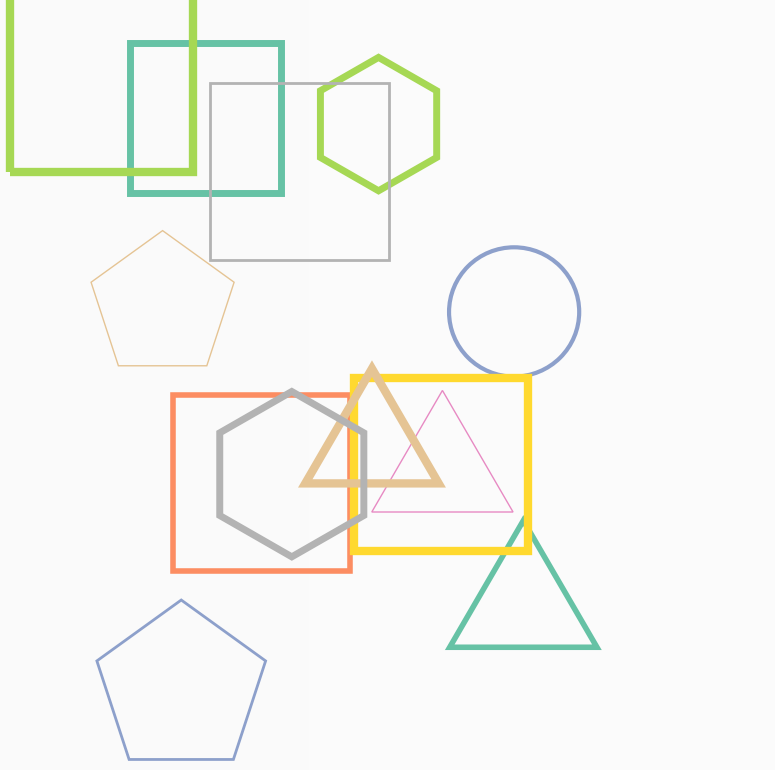[{"shape": "square", "thickness": 2.5, "radius": 0.49, "center": [0.265, 0.847]}, {"shape": "triangle", "thickness": 2, "radius": 0.55, "center": [0.675, 0.214]}, {"shape": "square", "thickness": 2, "radius": 0.57, "center": [0.337, 0.372]}, {"shape": "pentagon", "thickness": 1, "radius": 0.57, "center": [0.234, 0.106]}, {"shape": "circle", "thickness": 1.5, "radius": 0.42, "center": [0.663, 0.595]}, {"shape": "triangle", "thickness": 0.5, "radius": 0.53, "center": [0.571, 0.388]}, {"shape": "square", "thickness": 3, "radius": 0.59, "center": [0.131, 0.894]}, {"shape": "hexagon", "thickness": 2.5, "radius": 0.43, "center": [0.488, 0.839]}, {"shape": "square", "thickness": 3, "radius": 0.56, "center": [0.569, 0.397]}, {"shape": "pentagon", "thickness": 0.5, "radius": 0.49, "center": [0.21, 0.603]}, {"shape": "triangle", "thickness": 3, "radius": 0.5, "center": [0.48, 0.422]}, {"shape": "square", "thickness": 1, "radius": 0.58, "center": [0.387, 0.777]}, {"shape": "hexagon", "thickness": 2.5, "radius": 0.54, "center": [0.377, 0.384]}]